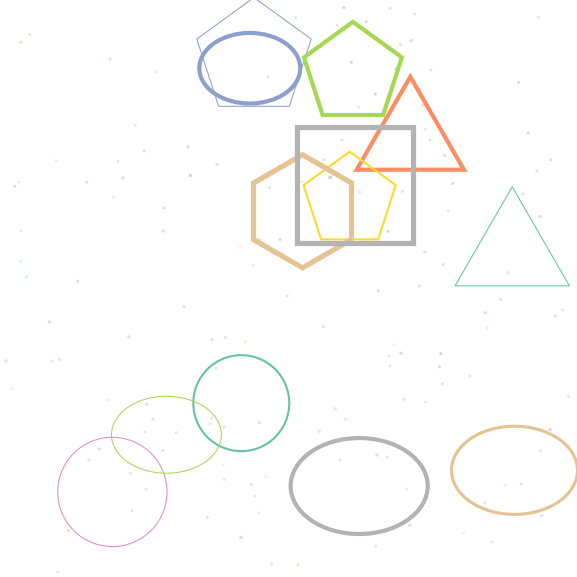[{"shape": "triangle", "thickness": 0.5, "radius": 0.57, "center": [0.887, 0.561]}, {"shape": "circle", "thickness": 1, "radius": 0.42, "center": [0.418, 0.301]}, {"shape": "triangle", "thickness": 2, "radius": 0.54, "center": [0.71, 0.759]}, {"shape": "oval", "thickness": 2, "radius": 0.44, "center": [0.433, 0.881]}, {"shape": "pentagon", "thickness": 0.5, "radius": 0.52, "center": [0.44, 0.899]}, {"shape": "circle", "thickness": 0.5, "radius": 0.47, "center": [0.195, 0.147]}, {"shape": "pentagon", "thickness": 2, "radius": 0.45, "center": [0.611, 0.872]}, {"shape": "oval", "thickness": 0.5, "radius": 0.48, "center": [0.288, 0.246]}, {"shape": "pentagon", "thickness": 1, "radius": 0.42, "center": [0.605, 0.653]}, {"shape": "oval", "thickness": 1.5, "radius": 0.55, "center": [0.891, 0.185]}, {"shape": "hexagon", "thickness": 2.5, "radius": 0.49, "center": [0.524, 0.633]}, {"shape": "oval", "thickness": 2, "radius": 0.59, "center": [0.622, 0.158]}, {"shape": "square", "thickness": 2.5, "radius": 0.5, "center": [0.614, 0.679]}]